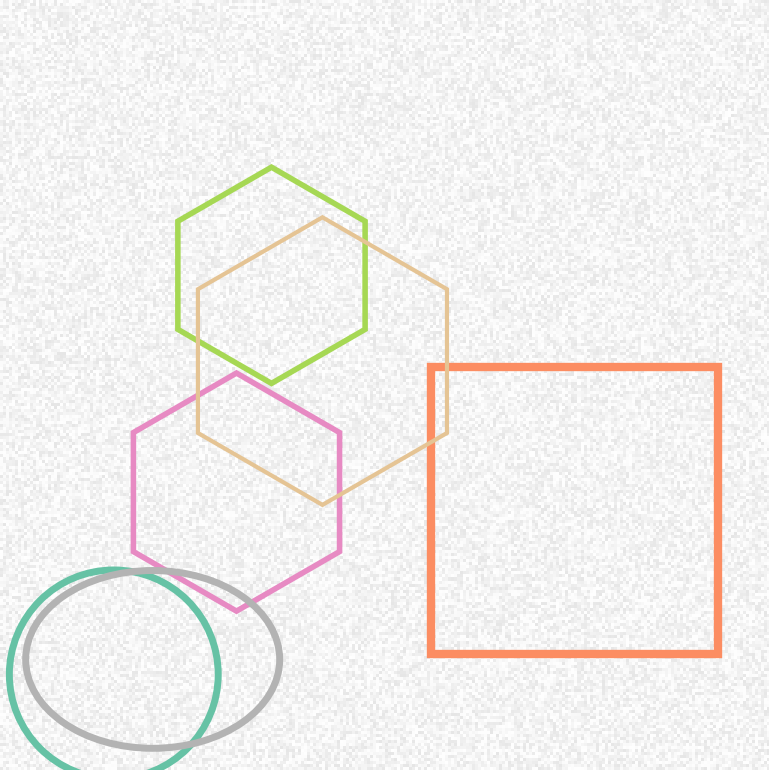[{"shape": "circle", "thickness": 2.5, "radius": 0.68, "center": [0.148, 0.124]}, {"shape": "square", "thickness": 3, "radius": 0.93, "center": [0.746, 0.337]}, {"shape": "hexagon", "thickness": 2, "radius": 0.77, "center": [0.307, 0.361]}, {"shape": "hexagon", "thickness": 2, "radius": 0.7, "center": [0.353, 0.642]}, {"shape": "hexagon", "thickness": 1.5, "radius": 0.93, "center": [0.419, 0.531]}, {"shape": "oval", "thickness": 2.5, "radius": 0.82, "center": [0.198, 0.144]}]